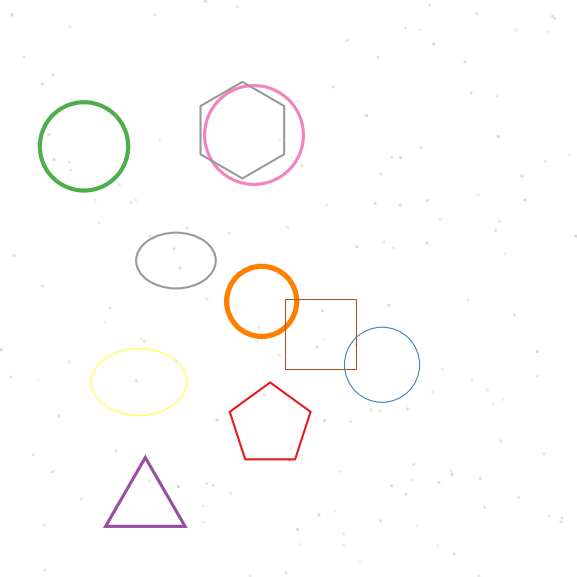[{"shape": "pentagon", "thickness": 1, "radius": 0.37, "center": [0.468, 0.263]}, {"shape": "circle", "thickness": 0.5, "radius": 0.33, "center": [0.662, 0.368]}, {"shape": "circle", "thickness": 2, "radius": 0.38, "center": [0.145, 0.746]}, {"shape": "triangle", "thickness": 1.5, "radius": 0.4, "center": [0.252, 0.127]}, {"shape": "circle", "thickness": 2.5, "radius": 0.3, "center": [0.453, 0.477]}, {"shape": "oval", "thickness": 0.5, "radius": 0.41, "center": [0.241, 0.338]}, {"shape": "square", "thickness": 0.5, "radius": 0.31, "center": [0.555, 0.421]}, {"shape": "circle", "thickness": 1.5, "radius": 0.43, "center": [0.44, 0.765]}, {"shape": "oval", "thickness": 1, "radius": 0.34, "center": [0.305, 0.548]}, {"shape": "hexagon", "thickness": 1, "radius": 0.42, "center": [0.42, 0.774]}]